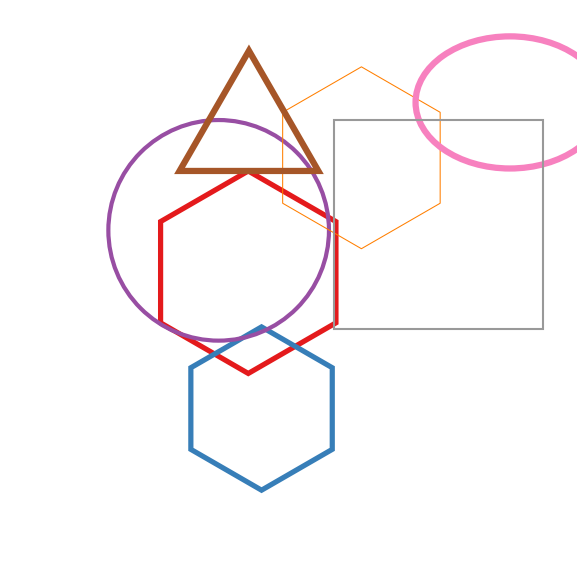[{"shape": "hexagon", "thickness": 2.5, "radius": 0.88, "center": [0.43, 0.528]}, {"shape": "hexagon", "thickness": 2.5, "radius": 0.71, "center": [0.453, 0.292]}, {"shape": "circle", "thickness": 2, "radius": 0.96, "center": [0.379, 0.6]}, {"shape": "hexagon", "thickness": 0.5, "radius": 0.79, "center": [0.626, 0.726]}, {"shape": "triangle", "thickness": 3, "radius": 0.69, "center": [0.431, 0.772]}, {"shape": "oval", "thickness": 3, "radius": 0.82, "center": [0.883, 0.822]}, {"shape": "square", "thickness": 1, "radius": 0.91, "center": [0.759, 0.611]}]